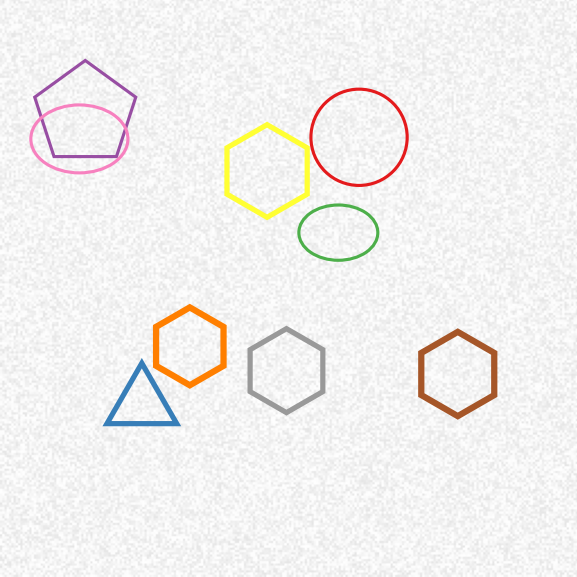[{"shape": "circle", "thickness": 1.5, "radius": 0.42, "center": [0.622, 0.761]}, {"shape": "triangle", "thickness": 2.5, "radius": 0.35, "center": [0.246, 0.3]}, {"shape": "oval", "thickness": 1.5, "radius": 0.34, "center": [0.586, 0.596]}, {"shape": "pentagon", "thickness": 1.5, "radius": 0.46, "center": [0.148, 0.802]}, {"shape": "hexagon", "thickness": 3, "radius": 0.34, "center": [0.329, 0.399]}, {"shape": "hexagon", "thickness": 2.5, "radius": 0.4, "center": [0.462, 0.703]}, {"shape": "hexagon", "thickness": 3, "radius": 0.36, "center": [0.793, 0.352]}, {"shape": "oval", "thickness": 1.5, "radius": 0.42, "center": [0.137, 0.759]}, {"shape": "hexagon", "thickness": 2.5, "radius": 0.36, "center": [0.496, 0.357]}]